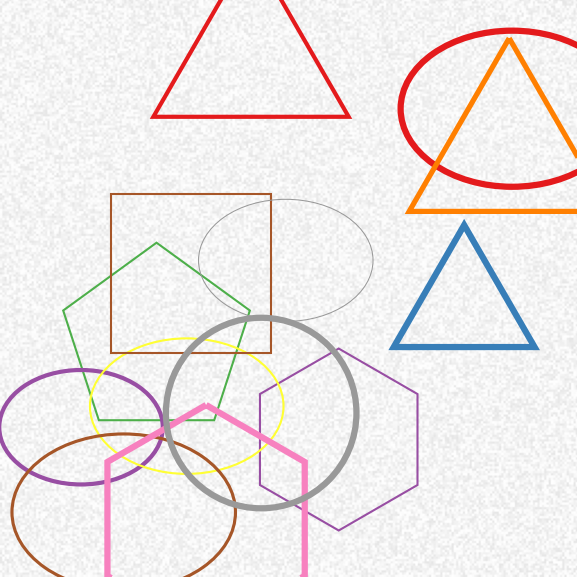[{"shape": "oval", "thickness": 3, "radius": 0.97, "center": [0.887, 0.811]}, {"shape": "triangle", "thickness": 2, "radius": 0.98, "center": [0.435, 0.895]}, {"shape": "triangle", "thickness": 3, "radius": 0.7, "center": [0.804, 0.469]}, {"shape": "pentagon", "thickness": 1, "radius": 0.85, "center": [0.271, 0.409]}, {"shape": "oval", "thickness": 2, "radius": 0.71, "center": [0.14, 0.259]}, {"shape": "hexagon", "thickness": 1, "radius": 0.79, "center": [0.587, 0.238]}, {"shape": "triangle", "thickness": 2.5, "radius": 1.0, "center": [0.882, 0.733]}, {"shape": "oval", "thickness": 1, "radius": 0.84, "center": [0.323, 0.296]}, {"shape": "square", "thickness": 1, "radius": 0.69, "center": [0.331, 0.525]}, {"shape": "oval", "thickness": 1.5, "radius": 0.97, "center": [0.214, 0.112]}, {"shape": "hexagon", "thickness": 3, "radius": 0.99, "center": [0.357, 0.101]}, {"shape": "circle", "thickness": 3, "radius": 0.82, "center": [0.452, 0.284]}, {"shape": "oval", "thickness": 0.5, "radius": 0.76, "center": [0.495, 0.548]}]